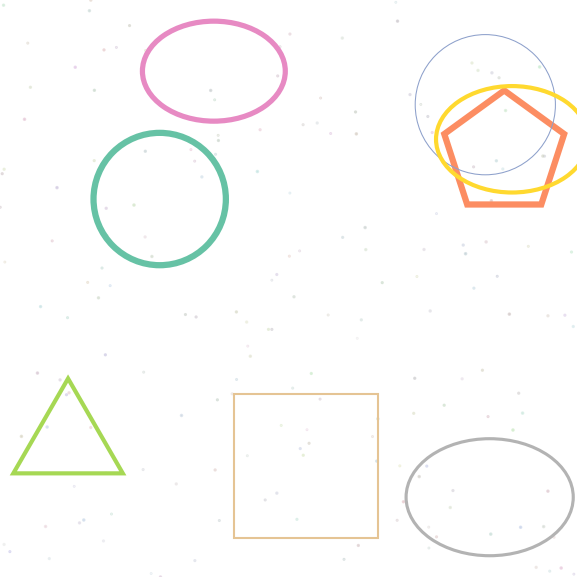[{"shape": "circle", "thickness": 3, "radius": 0.57, "center": [0.277, 0.654]}, {"shape": "pentagon", "thickness": 3, "radius": 0.55, "center": [0.873, 0.733]}, {"shape": "circle", "thickness": 0.5, "radius": 0.61, "center": [0.84, 0.818]}, {"shape": "oval", "thickness": 2.5, "radius": 0.62, "center": [0.37, 0.876]}, {"shape": "triangle", "thickness": 2, "radius": 0.55, "center": [0.118, 0.234]}, {"shape": "oval", "thickness": 2, "radius": 0.66, "center": [0.887, 0.758]}, {"shape": "square", "thickness": 1, "radius": 0.62, "center": [0.53, 0.193]}, {"shape": "oval", "thickness": 1.5, "radius": 0.72, "center": [0.848, 0.138]}]